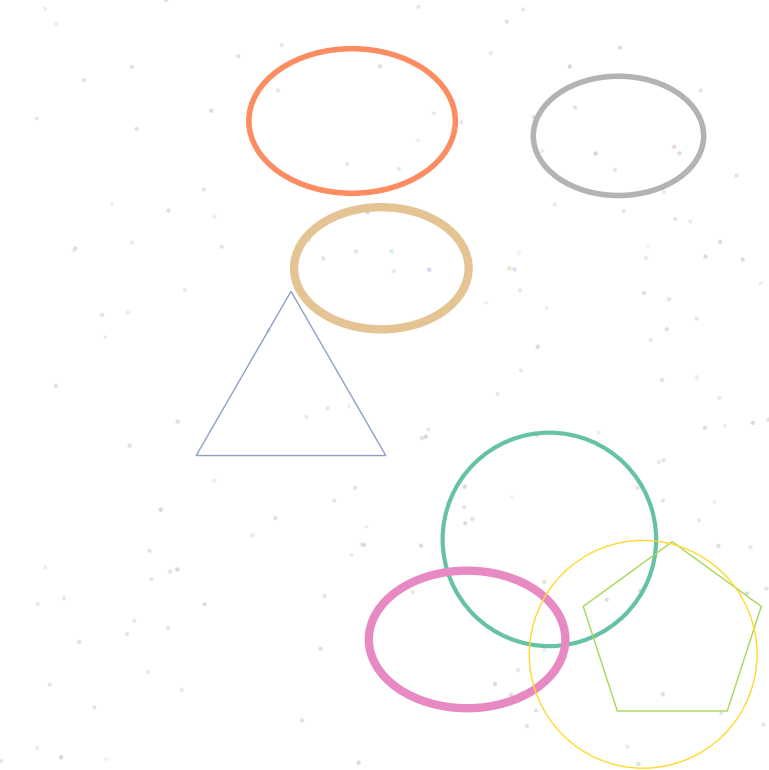[{"shape": "circle", "thickness": 1.5, "radius": 0.69, "center": [0.713, 0.299]}, {"shape": "oval", "thickness": 2, "radius": 0.67, "center": [0.457, 0.843]}, {"shape": "triangle", "thickness": 0.5, "radius": 0.71, "center": [0.378, 0.479]}, {"shape": "oval", "thickness": 3, "radius": 0.64, "center": [0.607, 0.17]}, {"shape": "pentagon", "thickness": 0.5, "radius": 0.61, "center": [0.873, 0.175]}, {"shape": "circle", "thickness": 0.5, "radius": 0.74, "center": [0.835, 0.15]}, {"shape": "oval", "thickness": 3, "radius": 0.57, "center": [0.495, 0.652]}, {"shape": "oval", "thickness": 2, "radius": 0.55, "center": [0.803, 0.824]}]